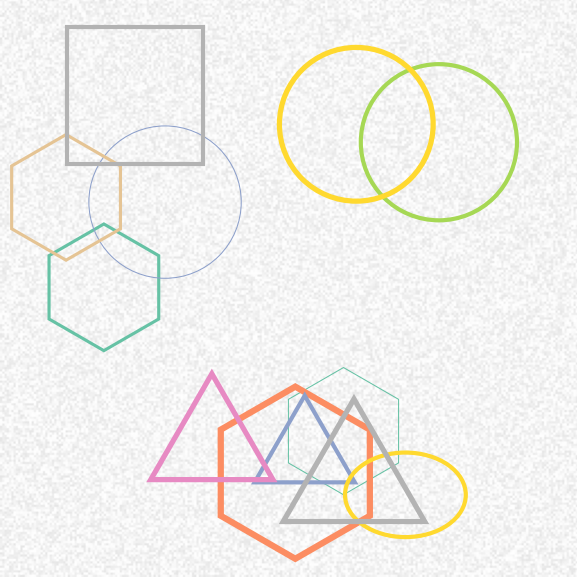[{"shape": "hexagon", "thickness": 0.5, "radius": 0.55, "center": [0.595, 0.253]}, {"shape": "hexagon", "thickness": 1.5, "radius": 0.55, "center": [0.18, 0.502]}, {"shape": "hexagon", "thickness": 3, "radius": 0.75, "center": [0.511, 0.181]}, {"shape": "circle", "thickness": 0.5, "radius": 0.66, "center": [0.286, 0.649]}, {"shape": "triangle", "thickness": 2, "radius": 0.5, "center": [0.528, 0.214]}, {"shape": "triangle", "thickness": 2.5, "radius": 0.61, "center": [0.367, 0.23]}, {"shape": "circle", "thickness": 2, "radius": 0.68, "center": [0.76, 0.753]}, {"shape": "circle", "thickness": 2.5, "radius": 0.67, "center": [0.617, 0.784]}, {"shape": "oval", "thickness": 2, "radius": 0.52, "center": [0.702, 0.142]}, {"shape": "hexagon", "thickness": 1.5, "radius": 0.54, "center": [0.114, 0.657]}, {"shape": "square", "thickness": 2, "radius": 0.59, "center": [0.234, 0.834]}, {"shape": "triangle", "thickness": 2.5, "radius": 0.71, "center": [0.613, 0.167]}]